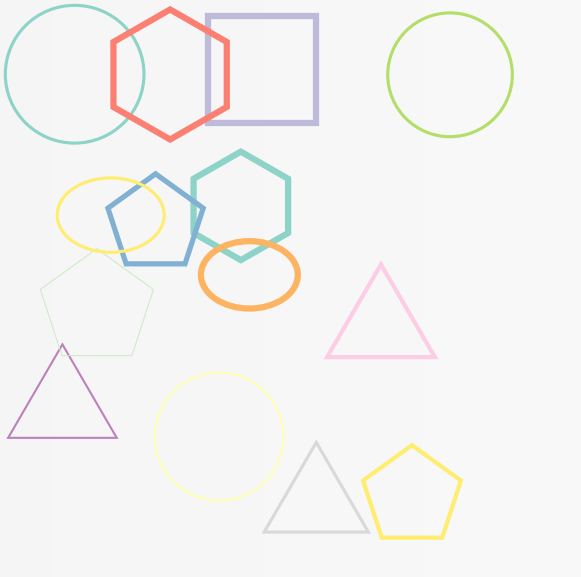[{"shape": "hexagon", "thickness": 3, "radius": 0.47, "center": [0.414, 0.643]}, {"shape": "circle", "thickness": 1.5, "radius": 0.6, "center": [0.128, 0.871]}, {"shape": "circle", "thickness": 1, "radius": 0.55, "center": [0.377, 0.243]}, {"shape": "square", "thickness": 3, "radius": 0.46, "center": [0.451, 0.879]}, {"shape": "hexagon", "thickness": 3, "radius": 0.56, "center": [0.293, 0.87]}, {"shape": "pentagon", "thickness": 2.5, "radius": 0.43, "center": [0.268, 0.612]}, {"shape": "oval", "thickness": 3, "radius": 0.42, "center": [0.429, 0.523]}, {"shape": "circle", "thickness": 1.5, "radius": 0.54, "center": [0.774, 0.87]}, {"shape": "triangle", "thickness": 2, "radius": 0.54, "center": [0.655, 0.434]}, {"shape": "triangle", "thickness": 1.5, "radius": 0.52, "center": [0.544, 0.13]}, {"shape": "triangle", "thickness": 1, "radius": 0.54, "center": [0.107, 0.295]}, {"shape": "pentagon", "thickness": 0.5, "radius": 0.51, "center": [0.167, 0.466]}, {"shape": "oval", "thickness": 1.5, "radius": 0.46, "center": [0.19, 0.627]}, {"shape": "pentagon", "thickness": 2, "radius": 0.44, "center": [0.709, 0.14]}]